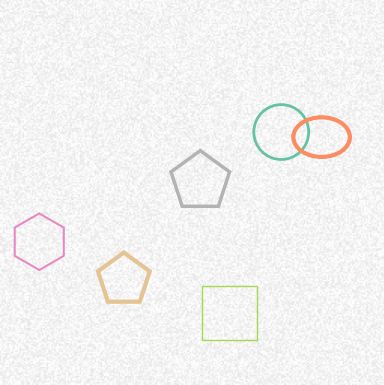[{"shape": "circle", "thickness": 2, "radius": 0.36, "center": [0.73, 0.657]}, {"shape": "oval", "thickness": 3, "radius": 0.37, "center": [0.835, 0.644]}, {"shape": "hexagon", "thickness": 1.5, "radius": 0.37, "center": [0.102, 0.372]}, {"shape": "square", "thickness": 1, "radius": 0.35, "center": [0.596, 0.187]}, {"shape": "pentagon", "thickness": 3, "radius": 0.35, "center": [0.322, 0.273]}, {"shape": "pentagon", "thickness": 2.5, "radius": 0.4, "center": [0.52, 0.529]}]